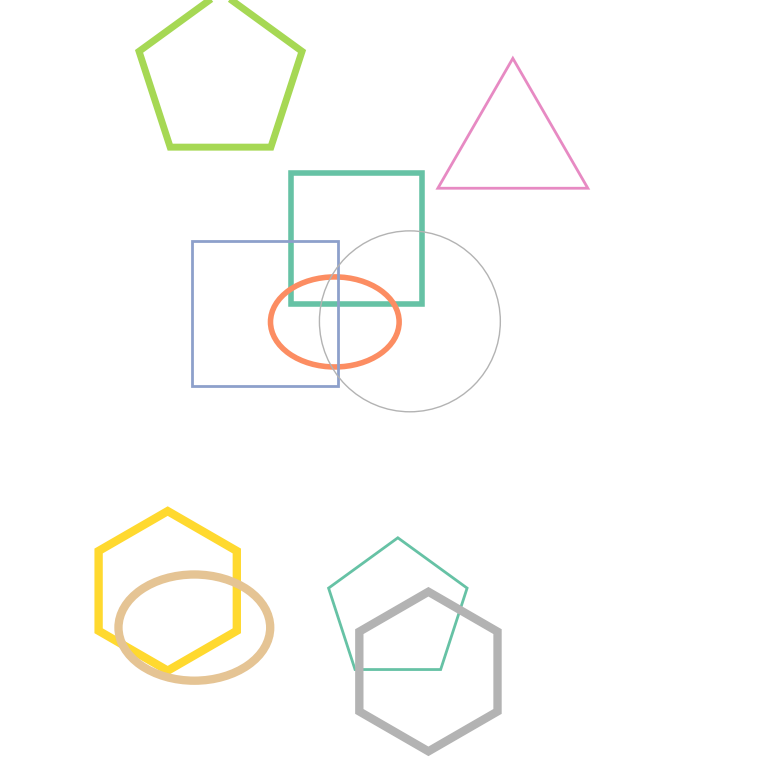[{"shape": "pentagon", "thickness": 1, "radius": 0.47, "center": [0.517, 0.207]}, {"shape": "square", "thickness": 2, "radius": 0.43, "center": [0.463, 0.691]}, {"shape": "oval", "thickness": 2, "radius": 0.42, "center": [0.435, 0.582]}, {"shape": "square", "thickness": 1, "radius": 0.47, "center": [0.344, 0.593]}, {"shape": "triangle", "thickness": 1, "radius": 0.56, "center": [0.666, 0.812]}, {"shape": "pentagon", "thickness": 2.5, "radius": 0.56, "center": [0.286, 0.899]}, {"shape": "hexagon", "thickness": 3, "radius": 0.52, "center": [0.218, 0.233]}, {"shape": "oval", "thickness": 3, "radius": 0.49, "center": [0.252, 0.185]}, {"shape": "hexagon", "thickness": 3, "radius": 0.52, "center": [0.556, 0.128]}, {"shape": "circle", "thickness": 0.5, "radius": 0.59, "center": [0.532, 0.583]}]